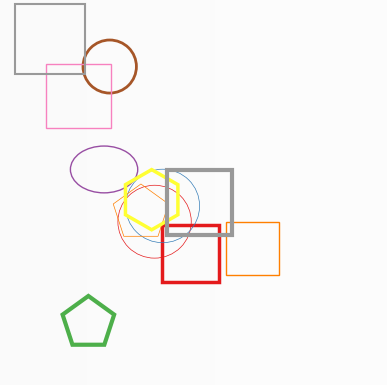[{"shape": "circle", "thickness": 0.5, "radius": 0.47, "center": [0.399, 0.424]}, {"shape": "square", "thickness": 2.5, "radius": 0.37, "center": [0.491, 0.341]}, {"shape": "circle", "thickness": 0.5, "radius": 0.48, "center": [0.42, 0.465]}, {"shape": "pentagon", "thickness": 3, "radius": 0.35, "center": [0.228, 0.161]}, {"shape": "oval", "thickness": 1, "radius": 0.43, "center": [0.269, 0.56]}, {"shape": "pentagon", "thickness": 0.5, "radius": 0.38, "center": [0.364, 0.447]}, {"shape": "square", "thickness": 1, "radius": 0.35, "center": [0.652, 0.354]}, {"shape": "hexagon", "thickness": 2.5, "radius": 0.39, "center": [0.391, 0.481]}, {"shape": "circle", "thickness": 2, "radius": 0.34, "center": [0.283, 0.827]}, {"shape": "square", "thickness": 1, "radius": 0.42, "center": [0.202, 0.751]}, {"shape": "square", "thickness": 1.5, "radius": 0.46, "center": [0.129, 0.899]}, {"shape": "square", "thickness": 3, "radius": 0.42, "center": [0.516, 0.474]}]